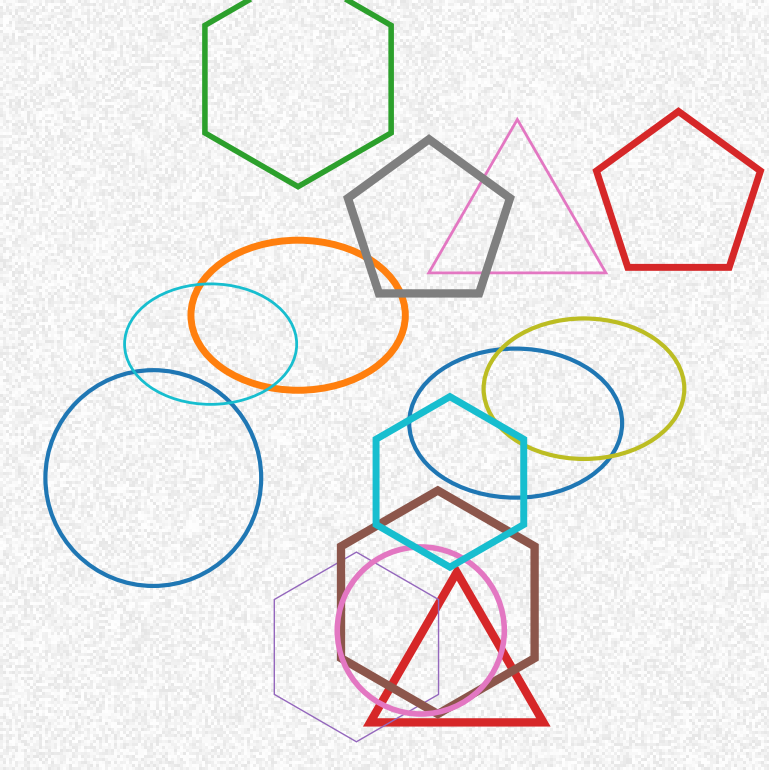[{"shape": "oval", "thickness": 1.5, "radius": 0.69, "center": [0.67, 0.45]}, {"shape": "circle", "thickness": 1.5, "radius": 0.7, "center": [0.199, 0.379]}, {"shape": "oval", "thickness": 2.5, "radius": 0.7, "center": [0.387, 0.591]}, {"shape": "hexagon", "thickness": 2, "radius": 0.7, "center": [0.387, 0.897]}, {"shape": "triangle", "thickness": 3, "radius": 0.65, "center": [0.593, 0.127]}, {"shape": "pentagon", "thickness": 2.5, "radius": 0.56, "center": [0.881, 0.743]}, {"shape": "hexagon", "thickness": 0.5, "radius": 0.62, "center": [0.463, 0.16]}, {"shape": "hexagon", "thickness": 3, "radius": 0.73, "center": [0.569, 0.218]}, {"shape": "triangle", "thickness": 1, "radius": 0.66, "center": [0.672, 0.712]}, {"shape": "circle", "thickness": 2, "radius": 0.54, "center": [0.546, 0.181]}, {"shape": "pentagon", "thickness": 3, "radius": 0.55, "center": [0.557, 0.708]}, {"shape": "oval", "thickness": 1.5, "radius": 0.65, "center": [0.758, 0.495]}, {"shape": "oval", "thickness": 1, "radius": 0.56, "center": [0.274, 0.553]}, {"shape": "hexagon", "thickness": 2.5, "radius": 0.55, "center": [0.584, 0.374]}]